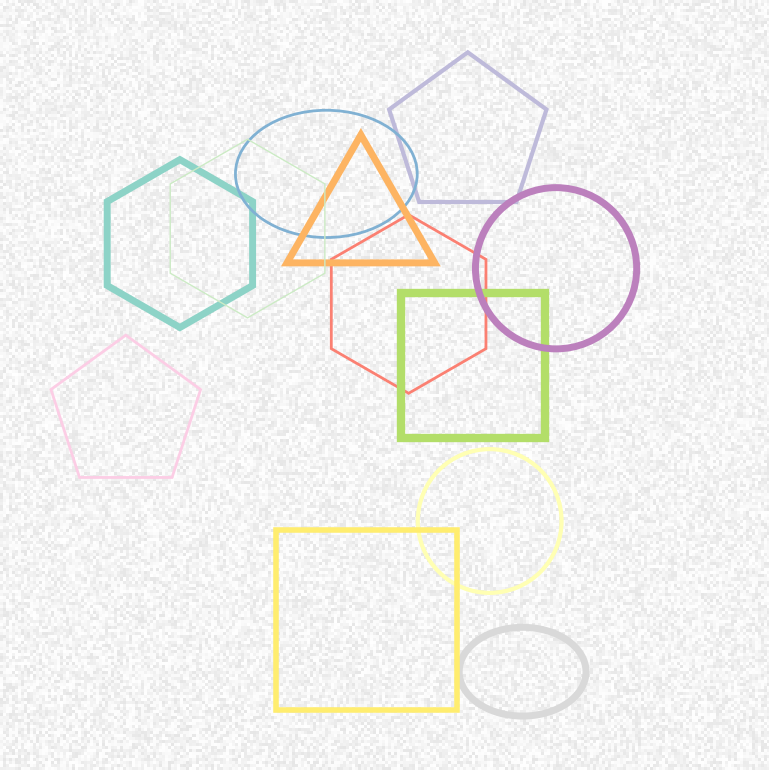[{"shape": "hexagon", "thickness": 2.5, "radius": 0.55, "center": [0.234, 0.684]}, {"shape": "circle", "thickness": 1.5, "radius": 0.47, "center": [0.636, 0.323]}, {"shape": "pentagon", "thickness": 1.5, "radius": 0.54, "center": [0.608, 0.825]}, {"shape": "hexagon", "thickness": 1, "radius": 0.58, "center": [0.531, 0.605]}, {"shape": "oval", "thickness": 1, "radius": 0.59, "center": [0.424, 0.774]}, {"shape": "triangle", "thickness": 2.5, "radius": 0.55, "center": [0.469, 0.714]}, {"shape": "square", "thickness": 3, "radius": 0.47, "center": [0.615, 0.525]}, {"shape": "pentagon", "thickness": 1, "radius": 0.51, "center": [0.163, 0.463]}, {"shape": "oval", "thickness": 2.5, "radius": 0.41, "center": [0.679, 0.128]}, {"shape": "circle", "thickness": 2.5, "radius": 0.52, "center": [0.722, 0.652]}, {"shape": "hexagon", "thickness": 0.5, "radius": 0.58, "center": [0.321, 0.703]}, {"shape": "square", "thickness": 2, "radius": 0.59, "center": [0.476, 0.195]}]